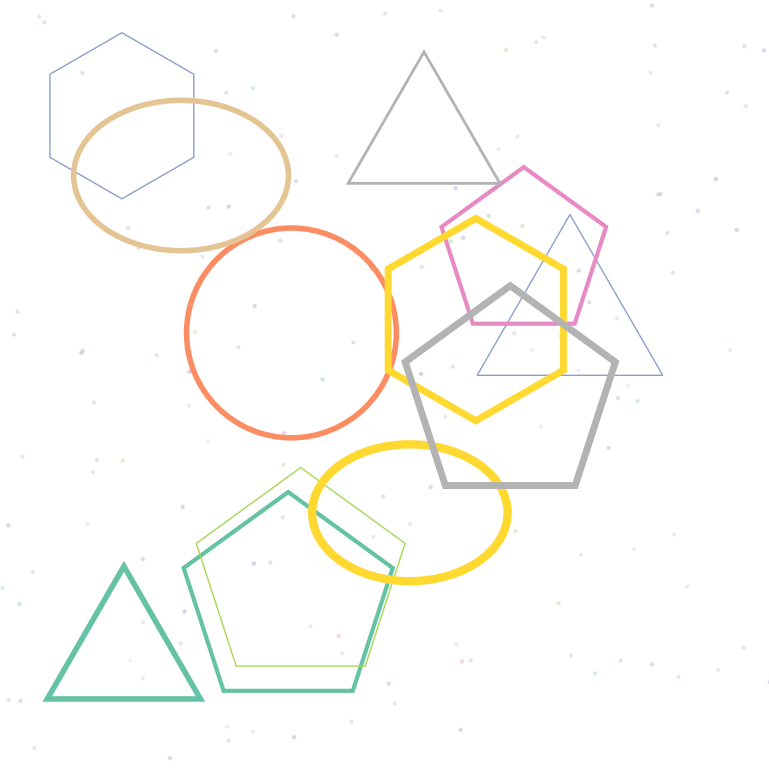[{"shape": "triangle", "thickness": 2, "radius": 0.57, "center": [0.161, 0.15]}, {"shape": "pentagon", "thickness": 1.5, "radius": 0.71, "center": [0.374, 0.218]}, {"shape": "circle", "thickness": 2, "radius": 0.68, "center": [0.379, 0.568]}, {"shape": "triangle", "thickness": 0.5, "radius": 0.7, "center": [0.74, 0.582]}, {"shape": "hexagon", "thickness": 0.5, "radius": 0.54, "center": [0.158, 0.85]}, {"shape": "pentagon", "thickness": 1.5, "radius": 0.56, "center": [0.68, 0.671]}, {"shape": "pentagon", "thickness": 0.5, "radius": 0.71, "center": [0.391, 0.25]}, {"shape": "oval", "thickness": 3, "radius": 0.63, "center": [0.532, 0.334]}, {"shape": "hexagon", "thickness": 2.5, "radius": 0.66, "center": [0.618, 0.585]}, {"shape": "oval", "thickness": 2, "radius": 0.7, "center": [0.235, 0.772]}, {"shape": "triangle", "thickness": 1, "radius": 0.57, "center": [0.551, 0.819]}, {"shape": "pentagon", "thickness": 2.5, "radius": 0.72, "center": [0.663, 0.485]}]